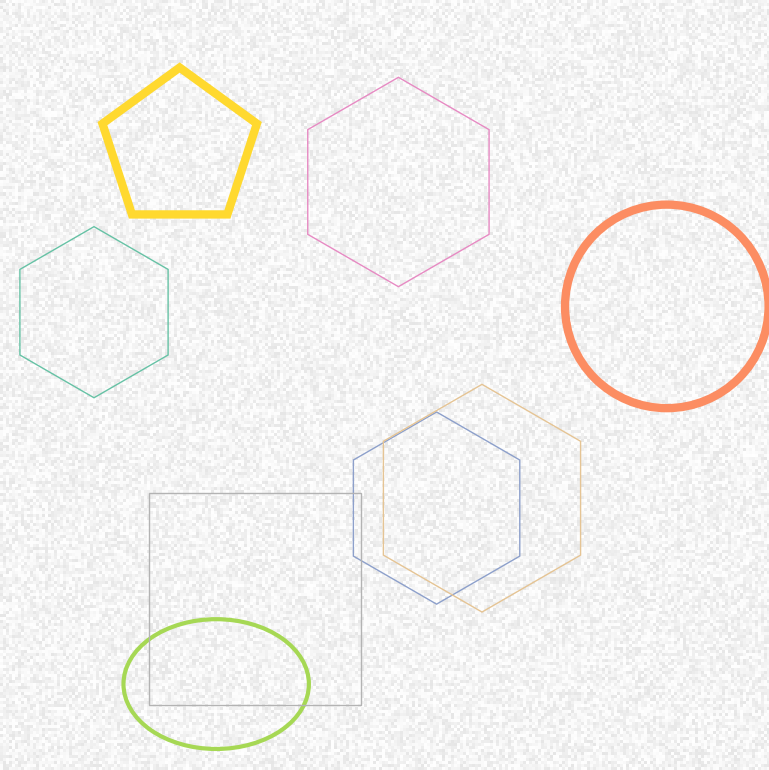[{"shape": "hexagon", "thickness": 0.5, "radius": 0.56, "center": [0.122, 0.595]}, {"shape": "circle", "thickness": 3, "radius": 0.66, "center": [0.866, 0.602]}, {"shape": "hexagon", "thickness": 0.5, "radius": 0.62, "center": [0.567, 0.34]}, {"shape": "hexagon", "thickness": 0.5, "radius": 0.68, "center": [0.517, 0.764]}, {"shape": "oval", "thickness": 1.5, "radius": 0.6, "center": [0.281, 0.112]}, {"shape": "pentagon", "thickness": 3, "radius": 0.53, "center": [0.233, 0.807]}, {"shape": "hexagon", "thickness": 0.5, "radius": 0.74, "center": [0.626, 0.353]}, {"shape": "square", "thickness": 0.5, "radius": 0.69, "center": [0.331, 0.223]}]